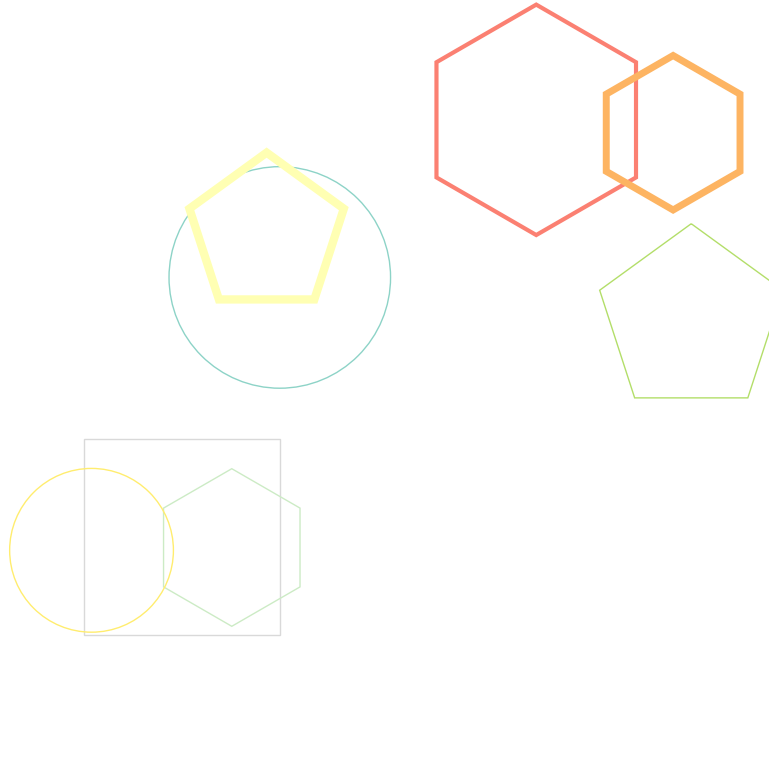[{"shape": "circle", "thickness": 0.5, "radius": 0.72, "center": [0.363, 0.64]}, {"shape": "pentagon", "thickness": 3, "radius": 0.53, "center": [0.346, 0.696]}, {"shape": "hexagon", "thickness": 1.5, "radius": 0.75, "center": [0.696, 0.844]}, {"shape": "hexagon", "thickness": 2.5, "radius": 0.5, "center": [0.874, 0.828]}, {"shape": "pentagon", "thickness": 0.5, "radius": 0.63, "center": [0.898, 0.584]}, {"shape": "square", "thickness": 0.5, "radius": 0.63, "center": [0.236, 0.303]}, {"shape": "hexagon", "thickness": 0.5, "radius": 0.51, "center": [0.301, 0.289]}, {"shape": "circle", "thickness": 0.5, "radius": 0.53, "center": [0.119, 0.285]}]